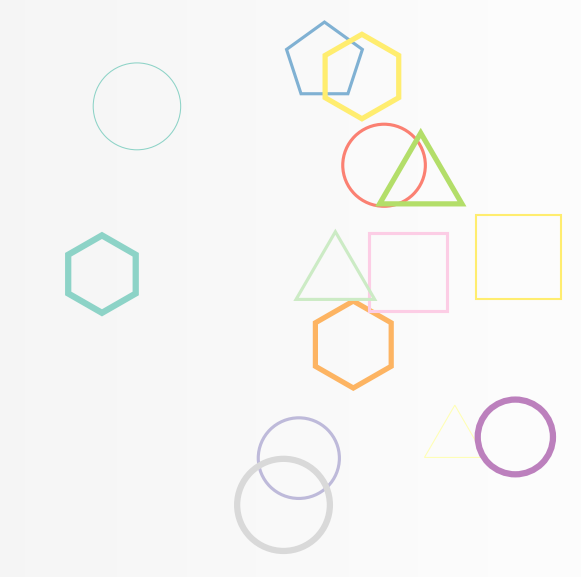[{"shape": "hexagon", "thickness": 3, "radius": 0.34, "center": [0.175, 0.524]}, {"shape": "circle", "thickness": 0.5, "radius": 0.38, "center": [0.236, 0.815]}, {"shape": "triangle", "thickness": 0.5, "radius": 0.3, "center": [0.782, 0.237]}, {"shape": "circle", "thickness": 1.5, "radius": 0.35, "center": [0.514, 0.206]}, {"shape": "circle", "thickness": 1.5, "radius": 0.36, "center": [0.661, 0.713]}, {"shape": "pentagon", "thickness": 1.5, "radius": 0.34, "center": [0.558, 0.892]}, {"shape": "hexagon", "thickness": 2.5, "radius": 0.38, "center": [0.608, 0.403]}, {"shape": "triangle", "thickness": 2.5, "radius": 0.41, "center": [0.724, 0.687]}, {"shape": "square", "thickness": 1.5, "radius": 0.34, "center": [0.702, 0.529]}, {"shape": "circle", "thickness": 3, "radius": 0.4, "center": [0.488, 0.125]}, {"shape": "circle", "thickness": 3, "radius": 0.32, "center": [0.887, 0.243]}, {"shape": "triangle", "thickness": 1.5, "radius": 0.39, "center": [0.577, 0.52]}, {"shape": "hexagon", "thickness": 2.5, "radius": 0.37, "center": [0.623, 0.867]}, {"shape": "square", "thickness": 1, "radius": 0.37, "center": [0.892, 0.554]}]